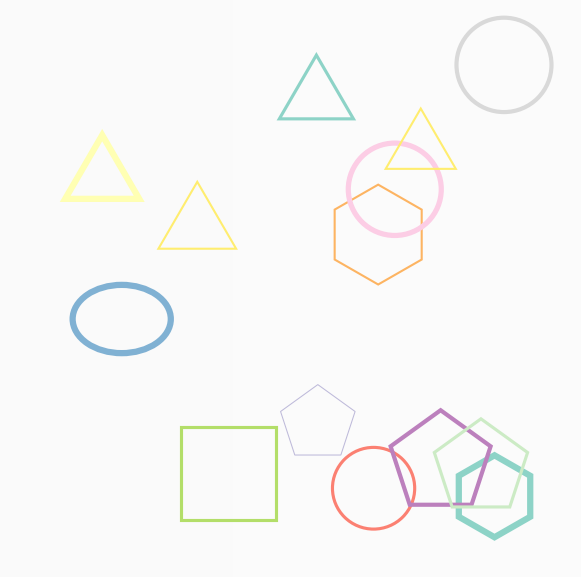[{"shape": "hexagon", "thickness": 3, "radius": 0.35, "center": [0.851, 0.14]}, {"shape": "triangle", "thickness": 1.5, "radius": 0.37, "center": [0.544, 0.83]}, {"shape": "triangle", "thickness": 3, "radius": 0.37, "center": [0.176, 0.692]}, {"shape": "pentagon", "thickness": 0.5, "radius": 0.34, "center": [0.547, 0.266]}, {"shape": "circle", "thickness": 1.5, "radius": 0.35, "center": [0.643, 0.154]}, {"shape": "oval", "thickness": 3, "radius": 0.42, "center": [0.209, 0.447]}, {"shape": "hexagon", "thickness": 1, "radius": 0.43, "center": [0.651, 0.593]}, {"shape": "square", "thickness": 1.5, "radius": 0.41, "center": [0.393, 0.179]}, {"shape": "circle", "thickness": 2.5, "radius": 0.4, "center": [0.679, 0.671]}, {"shape": "circle", "thickness": 2, "radius": 0.41, "center": [0.867, 0.887]}, {"shape": "pentagon", "thickness": 2, "radius": 0.45, "center": [0.758, 0.198]}, {"shape": "pentagon", "thickness": 1.5, "radius": 0.42, "center": [0.827, 0.19]}, {"shape": "triangle", "thickness": 1, "radius": 0.35, "center": [0.724, 0.742]}, {"shape": "triangle", "thickness": 1, "radius": 0.39, "center": [0.339, 0.607]}]